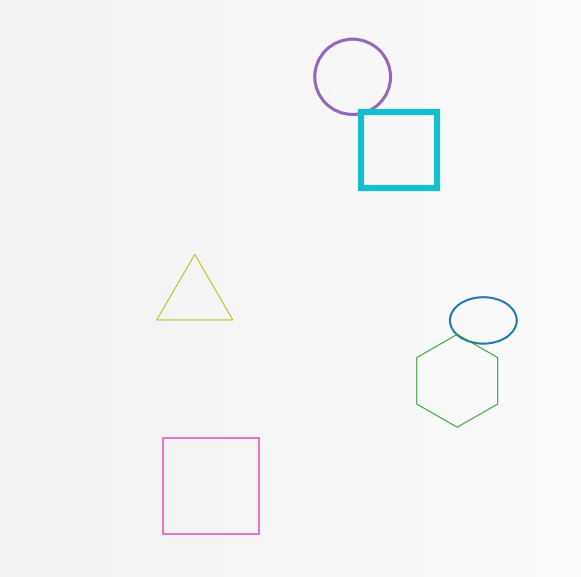[{"shape": "oval", "thickness": 1, "radius": 0.29, "center": [0.832, 0.444]}, {"shape": "hexagon", "thickness": 0.5, "radius": 0.4, "center": [0.787, 0.34]}, {"shape": "circle", "thickness": 1.5, "radius": 0.33, "center": [0.607, 0.866]}, {"shape": "square", "thickness": 1, "radius": 0.42, "center": [0.363, 0.157]}, {"shape": "triangle", "thickness": 0.5, "radius": 0.38, "center": [0.335, 0.483]}, {"shape": "square", "thickness": 3, "radius": 0.33, "center": [0.686, 0.739]}]